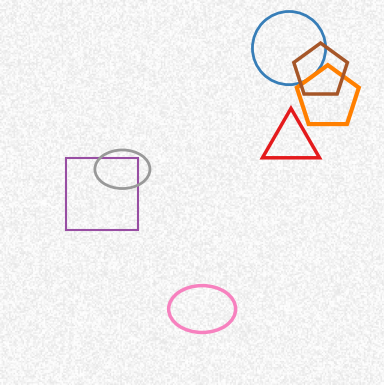[{"shape": "triangle", "thickness": 2.5, "radius": 0.43, "center": [0.756, 0.633]}, {"shape": "circle", "thickness": 2, "radius": 0.48, "center": [0.751, 0.875]}, {"shape": "square", "thickness": 1.5, "radius": 0.47, "center": [0.266, 0.497]}, {"shape": "pentagon", "thickness": 3, "radius": 0.42, "center": [0.851, 0.746]}, {"shape": "pentagon", "thickness": 2.5, "radius": 0.37, "center": [0.833, 0.815]}, {"shape": "oval", "thickness": 2.5, "radius": 0.43, "center": [0.525, 0.197]}, {"shape": "oval", "thickness": 2, "radius": 0.36, "center": [0.318, 0.56]}]